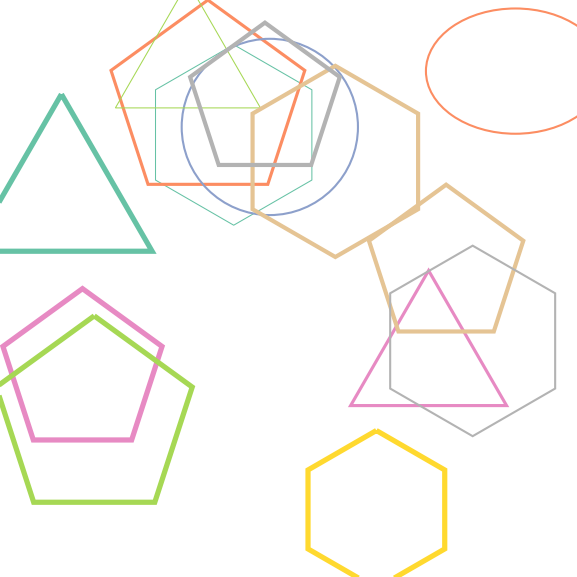[{"shape": "hexagon", "thickness": 0.5, "radius": 0.78, "center": [0.405, 0.765]}, {"shape": "triangle", "thickness": 2.5, "radius": 0.91, "center": [0.106, 0.655]}, {"shape": "oval", "thickness": 1, "radius": 0.77, "center": [0.892, 0.876]}, {"shape": "pentagon", "thickness": 1.5, "radius": 0.88, "center": [0.36, 0.823]}, {"shape": "circle", "thickness": 1, "radius": 0.76, "center": [0.467, 0.779]}, {"shape": "pentagon", "thickness": 2.5, "radius": 0.72, "center": [0.143, 0.354]}, {"shape": "triangle", "thickness": 1.5, "radius": 0.78, "center": [0.742, 0.375]}, {"shape": "triangle", "thickness": 0.5, "radius": 0.73, "center": [0.325, 0.885]}, {"shape": "pentagon", "thickness": 2.5, "radius": 0.89, "center": [0.163, 0.274]}, {"shape": "hexagon", "thickness": 2.5, "radius": 0.68, "center": [0.652, 0.117]}, {"shape": "pentagon", "thickness": 2, "radius": 0.7, "center": [0.773, 0.539]}, {"shape": "hexagon", "thickness": 2, "radius": 0.83, "center": [0.581, 0.72]}, {"shape": "hexagon", "thickness": 1, "radius": 0.82, "center": [0.818, 0.409]}, {"shape": "pentagon", "thickness": 2, "radius": 0.68, "center": [0.459, 0.824]}]